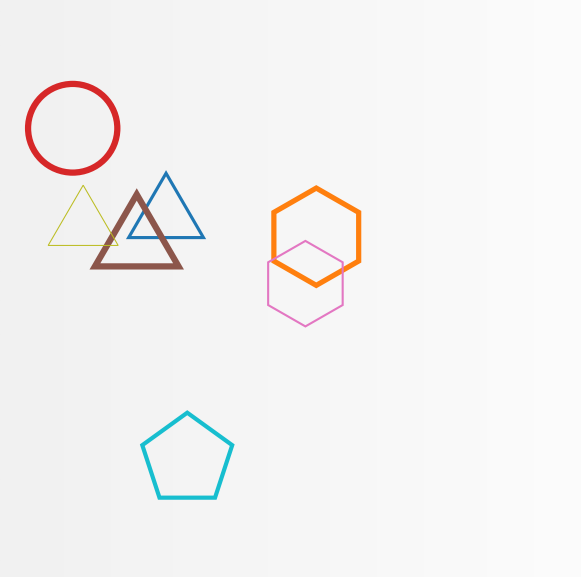[{"shape": "triangle", "thickness": 1.5, "radius": 0.37, "center": [0.286, 0.625]}, {"shape": "hexagon", "thickness": 2.5, "radius": 0.42, "center": [0.544, 0.589]}, {"shape": "circle", "thickness": 3, "radius": 0.38, "center": [0.125, 0.777]}, {"shape": "triangle", "thickness": 3, "radius": 0.42, "center": [0.235, 0.579]}, {"shape": "hexagon", "thickness": 1, "radius": 0.37, "center": [0.525, 0.508]}, {"shape": "triangle", "thickness": 0.5, "radius": 0.35, "center": [0.143, 0.609]}, {"shape": "pentagon", "thickness": 2, "radius": 0.41, "center": [0.322, 0.203]}]